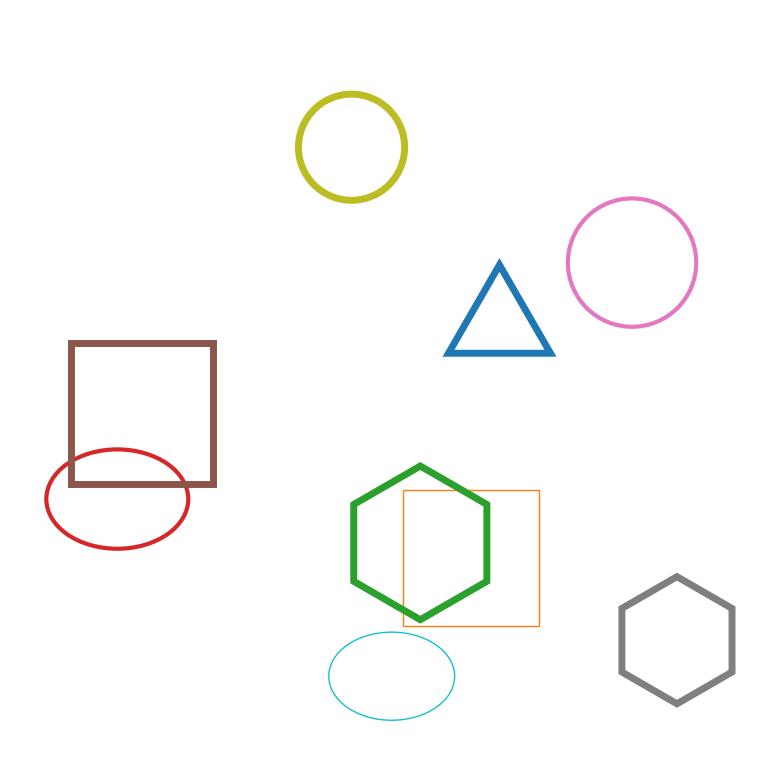[{"shape": "triangle", "thickness": 2.5, "radius": 0.38, "center": [0.649, 0.579]}, {"shape": "square", "thickness": 0.5, "radius": 0.44, "center": [0.612, 0.275]}, {"shape": "hexagon", "thickness": 2.5, "radius": 0.5, "center": [0.546, 0.295]}, {"shape": "oval", "thickness": 1.5, "radius": 0.46, "center": [0.152, 0.352]}, {"shape": "square", "thickness": 2.5, "radius": 0.46, "center": [0.184, 0.463]}, {"shape": "circle", "thickness": 1.5, "radius": 0.42, "center": [0.821, 0.659]}, {"shape": "hexagon", "thickness": 2.5, "radius": 0.41, "center": [0.879, 0.169]}, {"shape": "circle", "thickness": 2.5, "radius": 0.34, "center": [0.457, 0.809]}, {"shape": "oval", "thickness": 0.5, "radius": 0.41, "center": [0.509, 0.122]}]